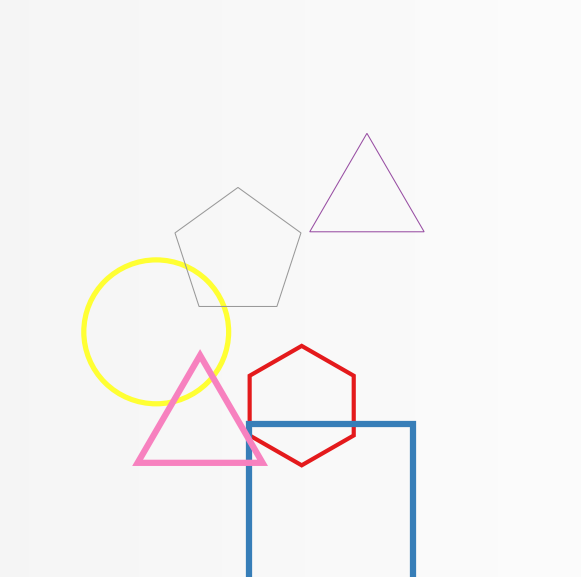[{"shape": "hexagon", "thickness": 2, "radius": 0.52, "center": [0.519, 0.297]}, {"shape": "square", "thickness": 3, "radius": 0.7, "center": [0.57, 0.124]}, {"shape": "triangle", "thickness": 0.5, "radius": 0.57, "center": [0.631, 0.655]}, {"shape": "circle", "thickness": 2.5, "radius": 0.62, "center": [0.269, 0.425]}, {"shape": "triangle", "thickness": 3, "radius": 0.62, "center": [0.344, 0.26]}, {"shape": "pentagon", "thickness": 0.5, "radius": 0.57, "center": [0.409, 0.561]}]